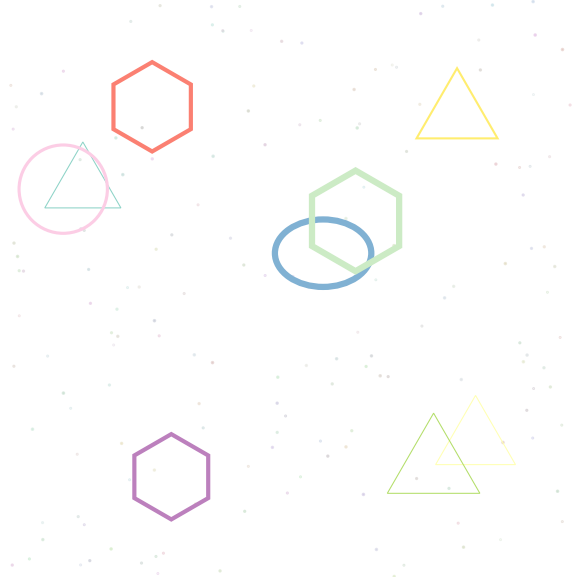[{"shape": "triangle", "thickness": 0.5, "radius": 0.38, "center": [0.143, 0.677]}, {"shape": "triangle", "thickness": 0.5, "radius": 0.4, "center": [0.823, 0.235]}, {"shape": "hexagon", "thickness": 2, "radius": 0.39, "center": [0.263, 0.814]}, {"shape": "oval", "thickness": 3, "radius": 0.42, "center": [0.559, 0.561]}, {"shape": "triangle", "thickness": 0.5, "radius": 0.46, "center": [0.751, 0.191]}, {"shape": "circle", "thickness": 1.5, "radius": 0.38, "center": [0.109, 0.672]}, {"shape": "hexagon", "thickness": 2, "radius": 0.37, "center": [0.297, 0.174]}, {"shape": "hexagon", "thickness": 3, "radius": 0.44, "center": [0.616, 0.617]}, {"shape": "triangle", "thickness": 1, "radius": 0.41, "center": [0.791, 0.8]}]